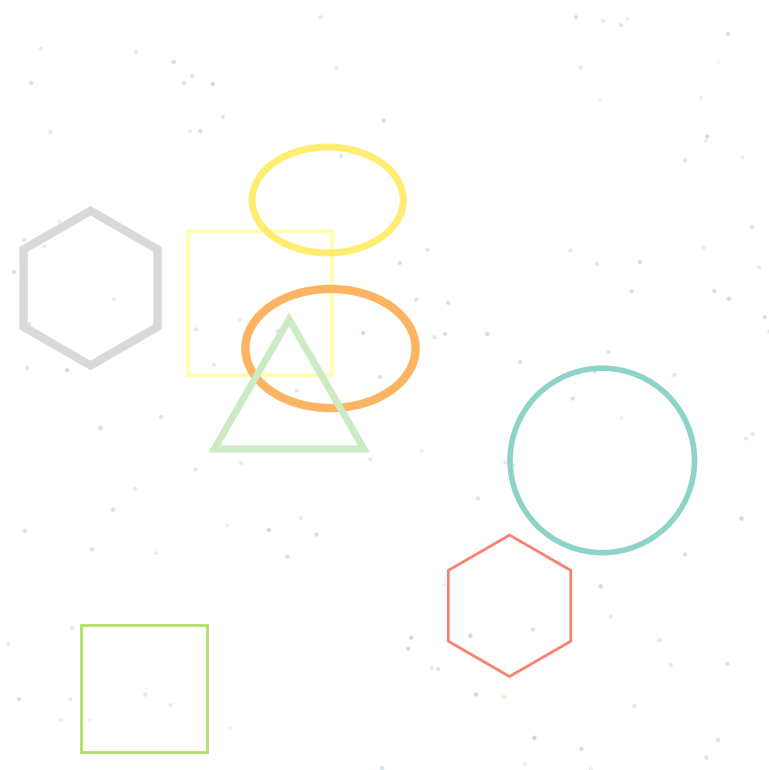[{"shape": "circle", "thickness": 2, "radius": 0.6, "center": [0.782, 0.402]}, {"shape": "square", "thickness": 1.5, "radius": 0.47, "center": [0.338, 0.607]}, {"shape": "hexagon", "thickness": 1, "radius": 0.46, "center": [0.662, 0.213]}, {"shape": "oval", "thickness": 3, "radius": 0.55, "center": [0.429, 0.547]}, {"shape": "square", "thickness": 1, "radius": 0.41, "center": [0.187, 0.106]}, {"shape": "hexagon", "thickness": 3, "radius": 0.5, "center": [0.118, 0.626]}, {"shape": "triangle", "thickness": 2.5, "radius": 0.56, "center": [0.375, 0.473]}, {"shape": "oval", "thickness": 2.5, "radius": 0.49, "center": [0.426, 0.74]}]